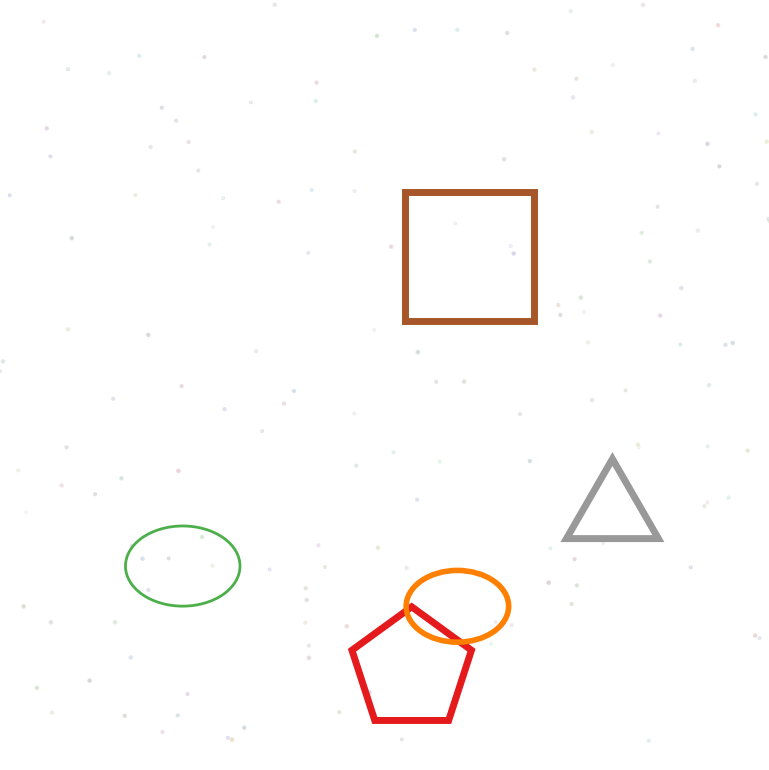[{"shape": "pentagon", "thickness": 2.5, "radius": 0.41, "center": [0.535, 0.13]}, {"shape": "oval", "thickness": 1, "radius": 0.37, "center": [0.237, 0.265]}, {"shape": "oval", "thickness": 2, "radius": 0.33, "center": [0.594, 0.213]}, {"shape": "square", "thickness": 2.5, "radius": 0.42, "center": [0.61, 0.667]}, {"shape": "triangle", "thickness": 2.5, "radius": 0.34, "center": [0.795, 0.335]}]